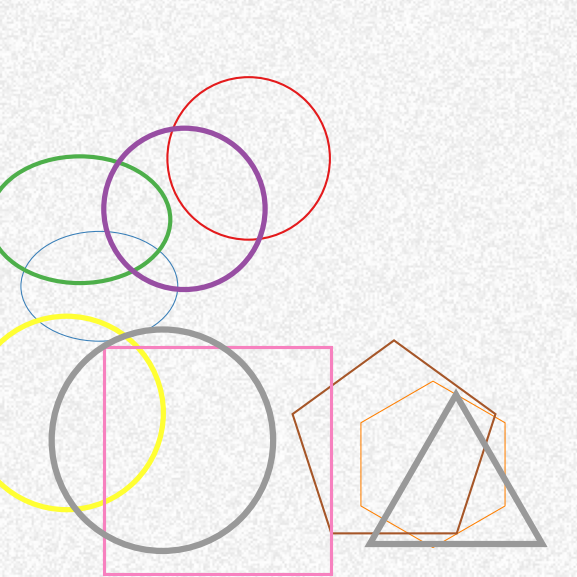[{"shape": "circle", "thickness": 1, "radius": 0.7, "center": [0.431, 0.725]}, {"shape": "oval", "thickness": 0.5, "radius": 0.68, "center": [0.172, 0.503]}, {"shape": "oval", "thickness": 2, "radius": 0.78, "center": [0.138, 0.619]}, {"shape": "circle", "thickness": 2.5, "radius": 0.7, "center": [0.319, 0.637]}, {"shape": "hexagon", "thickness": 0.5, "radius": 0.72, "center": [0.75, 0.195]}, {"shape": "circle", "thickness": 2.5, "radius": 0.84, "center": [0.115, 0.284]}, {"shape": "pentagon", "thickness": 1, "radius": 0.92, "center": [0.682, 0.225]}, {"shape": "square", "thickness": 1.5, "radius": 0.98, "center": [0.377, 0.201]}, {"shape": "circle", "thickness": 3, "radius": 0.96, "center": [0.281, 0.237]}, {"shape": "triangle", "thickness": 3, "radius": 0.86, "center": [0.79, 0.143]}]